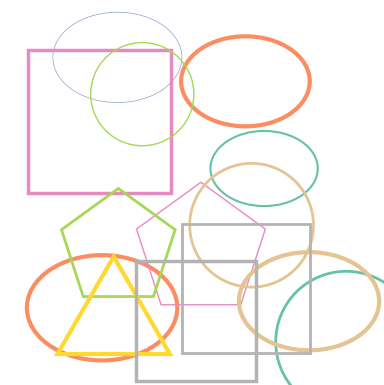[{"shape": "oval", "thickness": 1.5, "radius": 0.7, "center": [0.686, 0.562]}, {"shape": "circle", "thickness": 2, "radius": 0.92, "center": [0.899, 0.112]}, {"shape": "oval", "thickness": 3, "radius": 0.98, "center": [0.265, 0.201]}, {"shape": "oval", "thickness": 3, "radius": 0.84, "center": [0.638, 0.789]}, {"shape": "oval", "thickness": 0.5, "radius": 0.84, "center": [0.305, 0.851]}, {"shape": "pentagon", "thickness": 1, "radius": 0.88, "center": [0.522, 0.351]}, {"shape": "square", "thickness": 2.5, "radius": 0.93, "center": [0.258, 0.685]}, {"shape": "circle", "thickness": 1, "radius": 0.67, "center": [0.37, 0.755]}, {"shape": "pentagon", "thickness": 2, "radius": 0.78, "center": [0.307, 0.355]}, {"shape": "triangle", "thickness": 3, "radius": 0.84, "center": [0.295, 0.165]}, {"shape": "circle", "thickness": 2, "radius": 0.8, "center": [0.654, 0.415]}, {"shape": "oval", "thickness": 3, "radius": 0.91, "center": [0.803, 0.218]}, {"shape": "square", "thickness": 2, "radius": 0.84, "center": [0.639, 0.251]}, {"shape": "square", "thickness": 2.5, "radius": 0.78, "center": [0.508, 0.166]}]